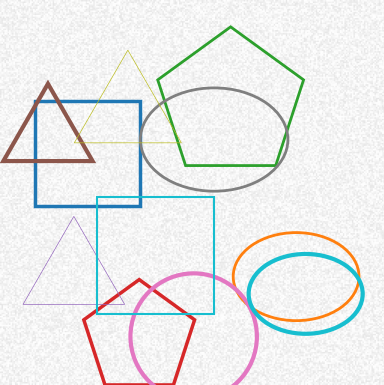[{"shape": "square", "thickness": 2.5, "radius": 0.68, "center": [0.228, 0.602]}, {"shape": "oval", "thickness": 2, "radius": 0.82, "center": [0.769, 0.281]}, {"shape": "pentagon", "thickness": 2, "radius": 1.0, "center": [0.599, 0.731]}, {"shape": "pentagon", "thickness": 2.5, "radius": 0.76, "center": [0.362, 0.123]}, {"shape": "triangle", "thickness": 0.5, "radius": 0.76, "center": [0.192, 0.286]}, {"shape": "triangle", "thickness": 3, "radius": 0.67, "center": [0.125, 0.649]}, {"shape": "circle", "thickness": 3, "radius": 0.82, "center": [0.503, 0.126]}, {"shape": "oval", "thickness": 2, "radius": 0.96, "center": [0.556, 0.638]}, {"shape": "triangle", "thickness": 0.5, "radius": 0.8, "center": [0.332, 0.709]}, {"shape": "oval", "thickness": 3, "radius": 0.74, "center": [0.794, 0.237]}, {"shape": "square", "thickness": 1.5, "radius": 0.76, "center": [0.404, 0.337]}]